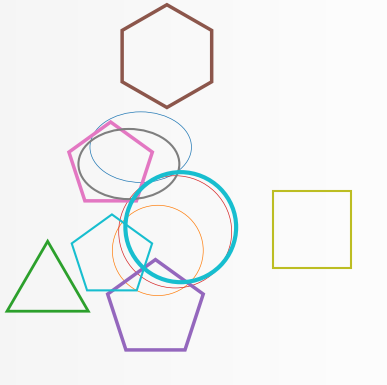[{"shape": "oval", "thickness": 0.5, "radius": 0.65, "center": [0.363, 0.618]}, {"shape": "circle", "thickness": 0.5, "radius": 0.59, "center": [0.407, 0.349]}, {"shape": "triangle", "thickness": 2, "radius": 0.61, "center": [0.123, 0.252]}, {"shape": "circle", "thickness": 0.5, "radius": 0.73, "center": [0.452, 0.398]}, {"shape": "pentagon", "thickness": 2.5, "radius": 0.65, "center": [0.401, 0.196]}, {"shape": "hexagon", "thickness": 2.5, "radius": 0.67, "center": [0.431, 0.854]}, {"shape": "pentagon", "thickness": 2.5, "radius": 0.57, "center": [0.286, 0.57]}, {"shape": "oval", "thickness": 1.5, "radius": 0.65, "center": [0.333, 0.574]}, {"shape": "square", "thickness": 1.5, "radius": 0.5, "center": [0.804, 0.404]}, {"shape": "circle", "thickness": 3, "radius": 0.71, "center": [0.466, 0.41]}, {"shape": "pentagon", "thickness": 1.5, "radius": 0.55, "center": [0.289, 0.334]}]